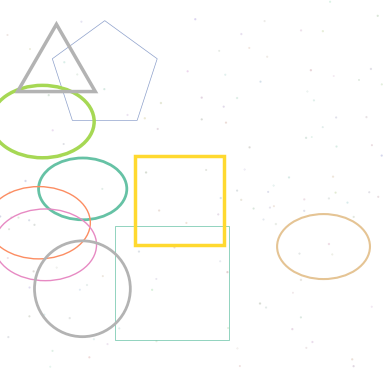[{"shape": "oval", "thickness": 2, "radius": 0.57, "center": [0.215, 0.509]}, {"shape": "square", "thickness": 0.5, "radius": 0.74, "center": [0.446, 0.266]}, {"shape": "oval", "thickness": 1, "radius": 0.67, "center": [0.101, 0.421]}, {"shape": "pentagon", "thickness": 0.5, "radius": 0.72, "center": [0.272, 0.803]}, {"shape": "oval", "thickness": 1, "radius": 0.67, "center": [0.118, 0.364]}, {"shape": "oval", "thickness": 2.5, "radius": 0.67, "center": [0.11, 0.684]}, {"shape": "square", "thickness": 2.5, "radius": 0.58, "center": [0.467, 0.48]}, {"shape": "oval", "thickness": 1.5, "radius": 0.6, "center": [0.84, 0.36]}, {"shape": "triangle", "thickness": 2.5, "radius": 0.58, "center": [0.147, 0.82]}, {"shape": "circle", "thickness": 2, "radius": 0.62, "center": [0.214, 0.25]}]